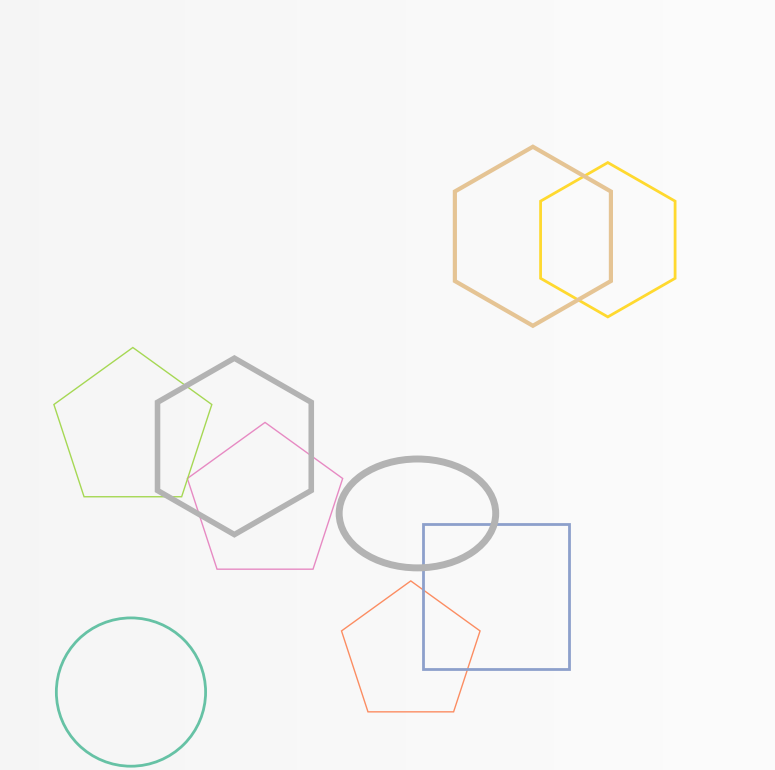[{"shape": "circle", "thickness": 1, "radius": 0.48, "center": [0.169, 0.101]}, {"shape": "pentagon", "thickness": 0.5, "radius": 0.47, "center": [0.53, 0.152]}, {"shape": "square", "thickness": 1, "radius": 0.47, "center": [0.64, 0.225]}, {"shape": "pentagon", "thickness": 0.5, "radius": 0.53, "center": [0.342, 0.346]}, {"shape": "pentagon", "thickness": 0.5, "radius": 0.54, "center": [0.171, 0.442]}, {"shape": "hexagon", "thickness": 1, "radius": 0.5, "center": [0.784, 0.689]}, {"shape": "hexagon", "thickness": 1.5, "radius": 0.58, "center": [0.688, 0.693]}, {"shape": "hexagon", "thickness": 2, "radius": 0.57, "center": [0.302, 0.42]}, {"shape": "oval", "thickness": 2.5, "radius": 0.5, "center": [0.539, 0.333]}]